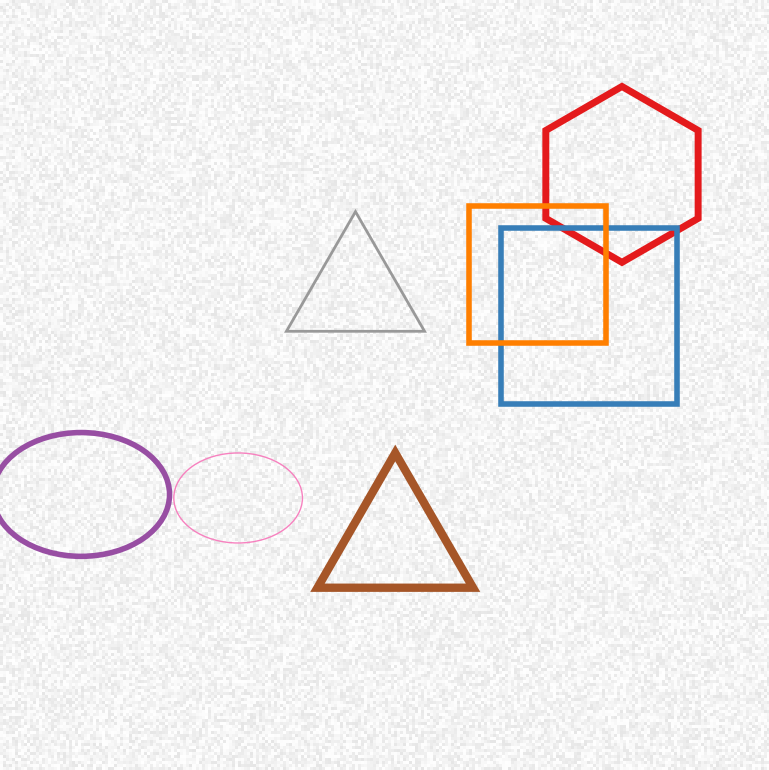[{"shape": "hexagon", "thickness": 2.5, "radius": 0.57, "center": [0.808, 0.773]}, {"shape": "square", "thickness": 2, "radius": 0.57, "center": [0.765, 0.589]}, {"shape": "oval", "thickness": 2, "radius": 0.57, "center": [0.105, 0.358]}, {"shape": "square", "thickness": 2, "radius": 0.44, "center": [0.698, 0.643]}, {"shape": "triangle", "thickness": 3, "radius": 0.58, "center": [0.513, 0.295]}, {"shape": "oval", "thickness": 0.5, "radius": 0.42, "center": [0.309, 0.353]}, {"shape": "triangle", "thickness": 1, "radius": 0.52, "center": [0.462, 0.622]}]